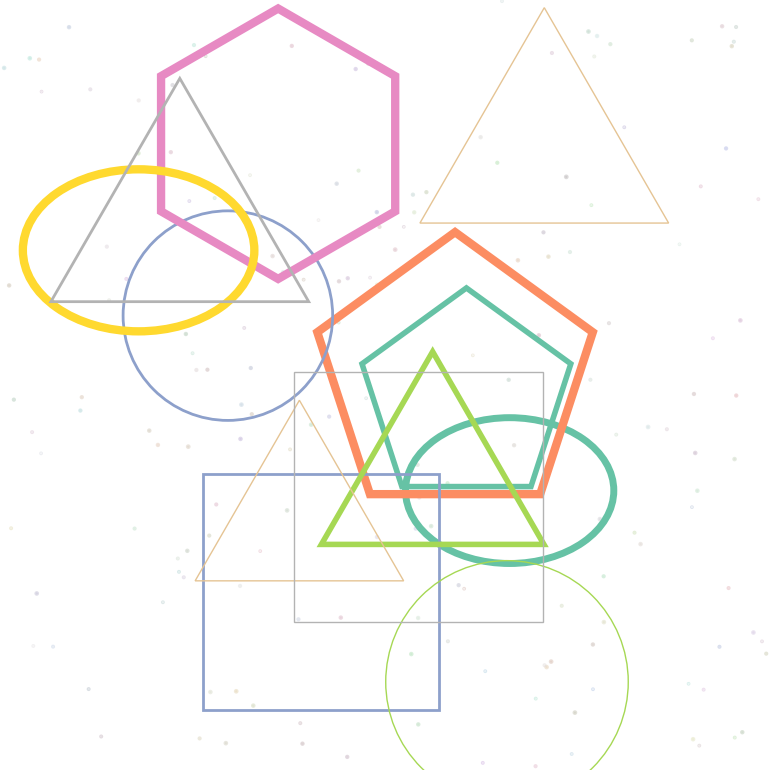[{"shape": "pentagon", "thickness": 2, "radius": 0.71, "center": [0.606, 0.483]}, {"shape": "oval", "thickness": 2.5, "radius": 0.68, "center": [0.662, 0.363]}, {"shape": "pentagon", "thickness": 3, "radius": 0.94, "center": [0.591, 0.51]}, {"shape": "square", "thickness": 1, "radius": 0.77, "center": [0.417, 0.231]}, {"shape": "circle", "thickness": 1, "radius": 0.68, "center": [0.296, 0.59]}, {"shape": "hexagon", "thickness": 3, "radius": 0.88, "center": [0.361, 0.813]}, {"shape": "triangle", "thickness": 2, "radius": 0.83, "center": [0.562, 0.376]}, {"shape": "circle", "thickness": 0.5, "radius": 0.79, "center": [0.658, 0.114]}, {"shape": "oval", "thickness": 3, "radius": 0.75, "center": [0.18, 0.675]}, {"shape": "triangle", "thickness": 0.5, "radius": 0.93, "center": [0.707, 0.804]}, {"shape": "triangle", "thickness": 0.5, "radius": 0.78, "center": [0.389, 0.324]}, {"shape": "square", "thickness": 0.5, "radius": 0.81, "center": [0.543, 0.355]}, {"shape": "triangle", "thickness": 1, "radius": 0.97, "center": [0.234, 0.705]}]